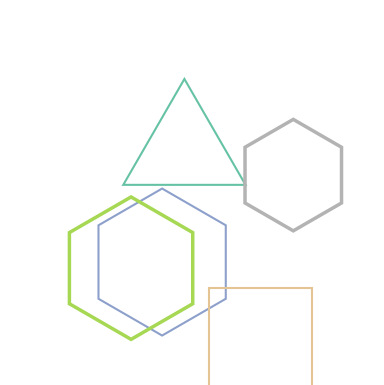[{"shape": "triangle", "thickness": 1.5, "radius": 0.92, "center": [0.479, 0.612]}, {"shape": "hexagon", "thickness": 1.5, "radius": 0.95, "center": [0.421, 0.319]}, {"shape": "hexagon", "thickness": 2.5, "radius": 0.92, "center": [0.34, 0.303]}, {"shape": "square", "thickness": 1.5, "radius": 0.67, "center": [0.677, 0.118]}, {"shape": "hexagon", "thickness": 2.5, "radius": 0.72, "center": [0.762, 0.545]}]